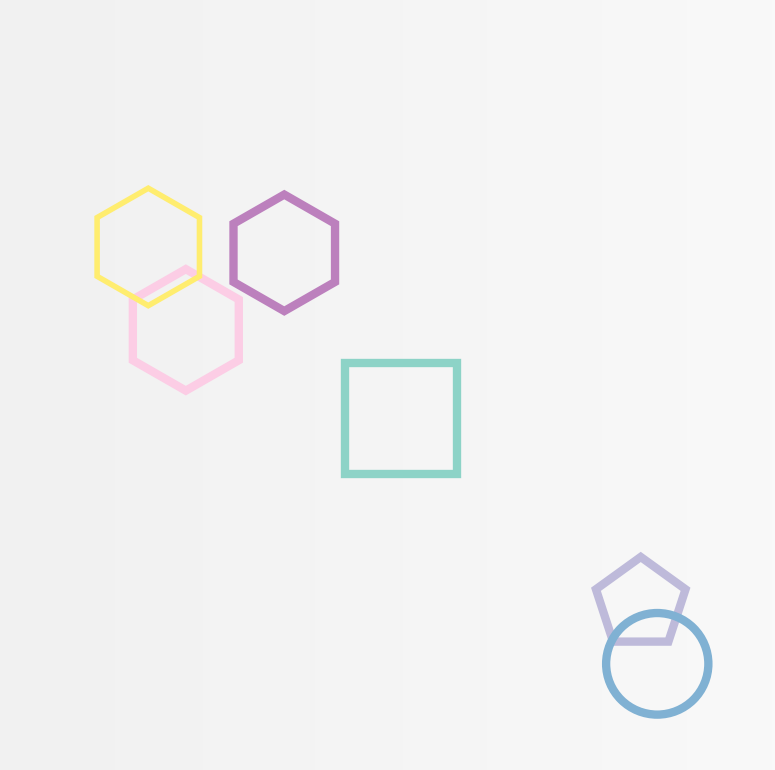[{"shape": "square", "thickness": 3, "radius": 0.36, "center": [0.517, 0.457]}, {"shape": "pentagon", "thickness": 3, "radius": 0.3, "center": [0.827, 0.216]}, {"shape": "circle", "thickness": 3, "radius": 0.33, "center": [0.848, 0.138]}, {"shape": "hexagon", "thickness": 3, "radius": 0.39, "center": [0.24, 0.572]}, {"shape": "hexagon", "thickness": 3, "radius": 0.38, "center": [0.367, 0.672]}, {"shape": "hexagon", "thickness": 2, "radius": 0.38, "center": [0.191, 0.679]}]